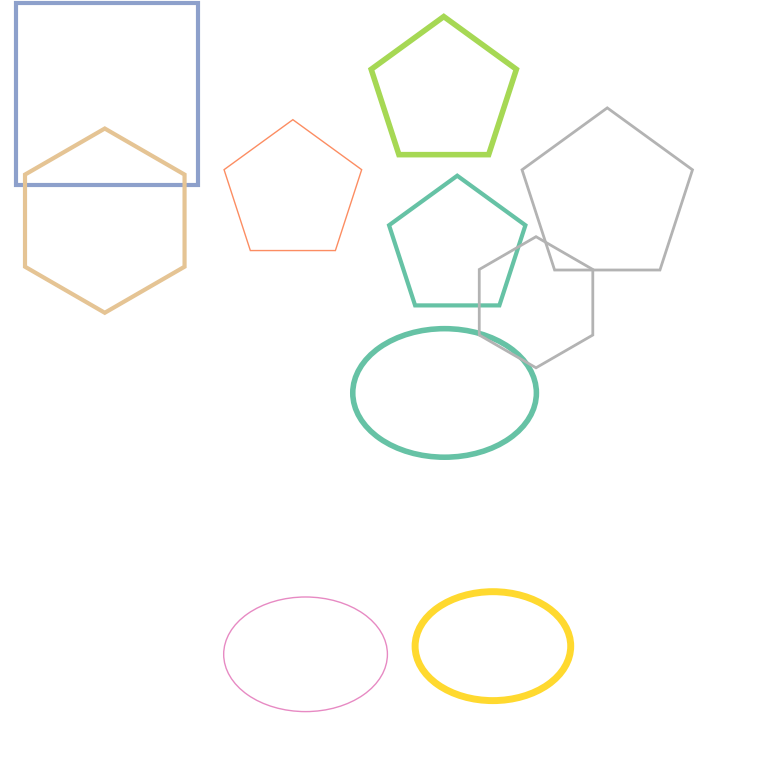[{"shape": "pentagon", "thickness": 1.5, "radius": 0.47, "center": [0.594, 0.679]}, {"shape": "oval", "thickness": 2, "radius": 0.6, "center": [0.577, 0.49]}, {"shape": "pentagon", "thickness": 0.5, "radius": 0.47, "center": [0.38, 0.751]}, {"shape": "square", "thickness": 1.5, "radius": 0.59, "center": [0.139, 0.878]}, {"shape": "oval", "thickness": 0.5, "radius": 0.53, "center": [0.397, 0.15]}, {"shape": "pentagon", "thickness": 2, "radius": 0.5, "center": [0.576, 0.879]}, {"shape": "oval", "thickness": 2.5, "radius": 0.51, "center": [0.64, 0.161]}, {"shape": "hexagon", "thickness": 1.5, "radius": 0.6, "center": [0.136, 0.713]}, {"shape": "pentagon", "thickness": 1, "radius": 0.58, "center": [0.789, 0.744]}, {"shape": "hexagon", "thickness": 1, "radius": 0.43, "center": [0.696, 0.607]}]